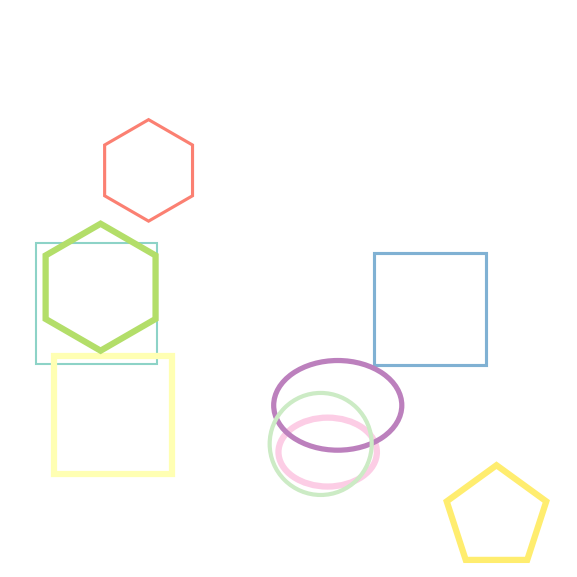[{"shape": "square", "thickness": 1, "radius": 0.52, "center": [0.168, 0.473]}, {"shape": "square", "thickness": 3, "radius": 0.51, "center": [0.196, 0.28]}, {"shape": "hexagon", "thickness": 1.5, "radius": 0.44, "center": [0.257, 0.704]}, {"shape": "square", "thickness": 1.5, "radius": 0.48, "center": [0.745, 0.464]}, {"shape": "hexagon", "thickness": 3, "radius": 0.55, "center": [0.174, 0.502]}, {"shape": "oval", "thickness": 3, "radius": 0.43, "center": [0.567, 0.216]}, {"shape": "oval", "thickness": 2.5, "radius": 0.55, "center": [0.585, 0.297]}, {"shape": "circle", "thickness": 2, "radius": 0.44, "center": [0.555, 0.23]}, {"shape": "pentagon", "thickness": 3, "radius": 0.45, "center": [0.86, 0.103]}]